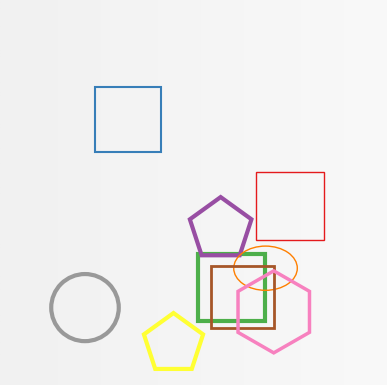[{"shape": "square", "thickness": 1, "radius": 0.44, "center": [0.748, 0.465]}, {"shape": "square", "thickness": 1.5, "radius": 0.42, "center": [0.331, 0.69]}, {"shape": "square", "thickness": 3, "radius": 0.43, "center": [0.598, 0.254]}, {"shape": "pentagon", "thickness": 3, "radius": 0.42, "center": [0.569, 0.405]}, {"shape": "oval", "thickness": 1, "radius": 0.41, "center": [0.685, 0.303]}, {"shape": "pentagon", "thickness": 3, "radius": 0.4, "center": [0.448, 0.107]}, {"shape": "square", "thickness": 2, "radius": 0.4, "center": [0.625, 0.229]}, {"shape": "hexagon", "thickness": 2.5, "radius": 0.53, "center": [0.706, 0.19]}, {"shape": "circle", "thickness": 3, "radius": 0.44, "center": [0.219, 0.201]}]